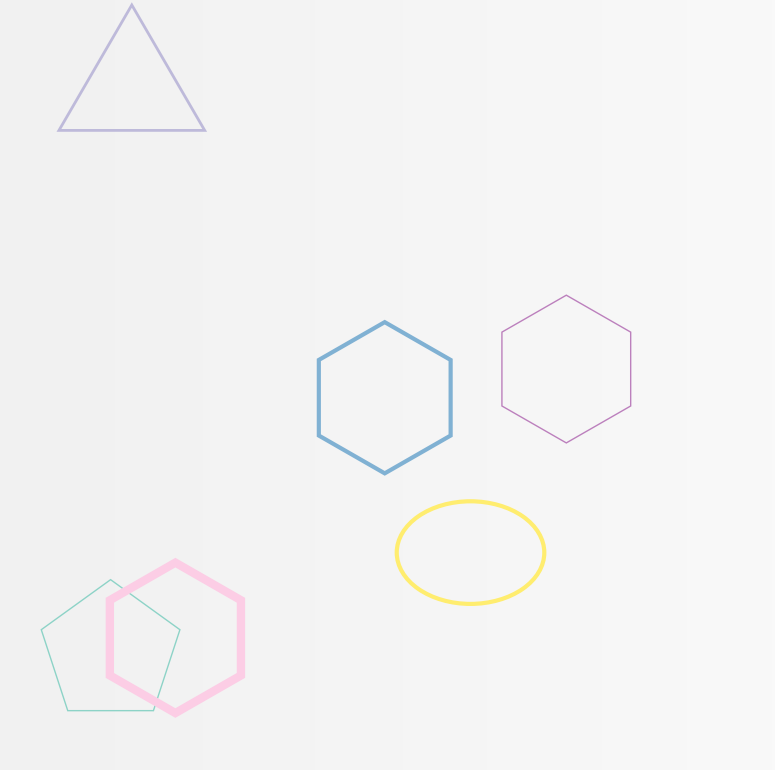[{"shape": "pentagon", "thickness": 0.5, "radius": 0.47, "center": [0.143, 0.153]}, {"shape": "triangle", "thickness": 1, "radius": 0.54, "center": [0.17, 0.885]}, {"shape": "hexagon", "thickness": 1.5, "radius": 0.49, "center": [0.496, 0.483]}, {"shape": "hexagon", "thickness": 3, "radius": 0.49, "center": [0.226, 0.172]}, {"shape": "hexagon", "thickness": 0.5, "radius": 0.48, "center": [0.731, 0.521]}, {"shape": "oval", "thickness": 1.5, "radius": 0.48, "center": [0.607, 0.282]}]